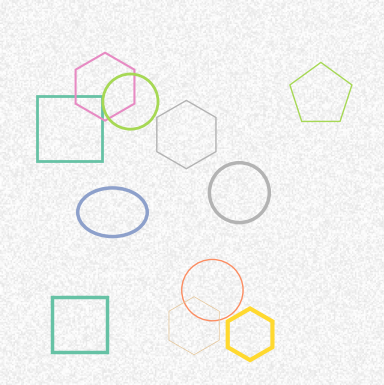[{"shape": "square", "thickness": 2, "radius": 0.42, "center": [0.18, 0.666]}, {"shape": "square", "thickness": 2.5, "radius": 0.36, "center": [0.207, 0.156]}, {"shape": "circle", "thickness": 1, "radius": 0.4, "center": [0.552, 0.246]}, {"shape": "oval", "thickness": 2.5, "radius": 0.45, "center": [0.292, 0.449]}, {"shape": "hexagon", "thickness": 1.5, "radius": 0.44, "center": [0.273, 0.775]}, {"shape": "circle", "thickness": 2, "radius": 0.36, "center": [0.339, 0.736]}, {"shape": "pentagon", "thickness": 1, "radius": 0.42, "center": [0.833, 0.753]}, {"shape": "hexagon", "thickness": 3, "radius": 0.34, "center": [0.65, 0.132]}, {"shape": "hexagon", "thickness": 0.5, "radius": 0.38, "center": [0.504, 0.154]}, {"shape": "circle", "thickness": 2.5, "radius": 0.39, "center": [0.622, 0.5]}, {"shape": "hexagon", "thickness": 1, "radius": 0.44, "center": [0.484, 0.651]}]